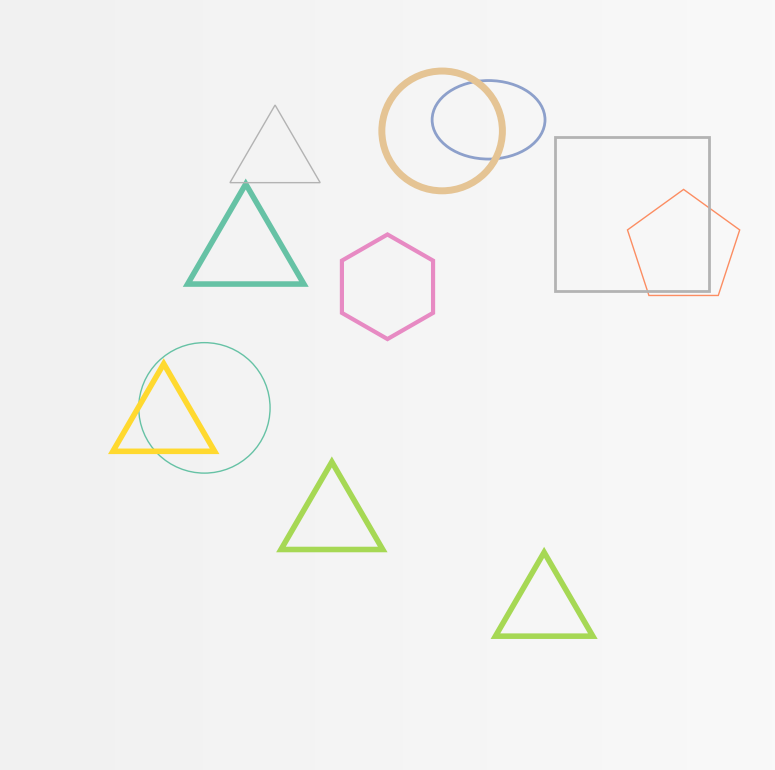[{"shape": "circle", "thickness": 0.5, "radius": 0.42, "center": [0.264, 0.47]}, {"shape": "triangle", "thickness": 2, "radius": 0.43, "center": [0.317, 0.674]}, {"shape": "pentagon", "thickness": 0.5, "radius": 0.38, "center": [0.882, 0.678]}, {"shape": "oval", "thickness": 1, "radius": 0.36, "center": [0.63, 0.844]}, {"shape": "hexagon", "thickness": 1.5, "radius": 0.34, "center": [0.5, 0.628]}, {"shape": "triangle", "thickness": 2, "radius": 0.36, "center": [0.702, 0.21]}, {"shape": "triangle", "thickness": 2, "radius": 0.38, "center": [0.428, 0.324]}, {"shape": "triangle", "thickness": 2, "radius": 0.38, "center": [0.211, 0.452]}, {"shape": "circle", "thickness": 2.5, "radius": 0.39, "center": [0.57, 0.83]}, {"shape": "triangle", "thickness": 0.5, "radius": 0.34, "center": [0.355, 0.796]}, {"shape": "square", "thickness": 1, "radius": 0.5, "center": [0.815, 0.722]}]